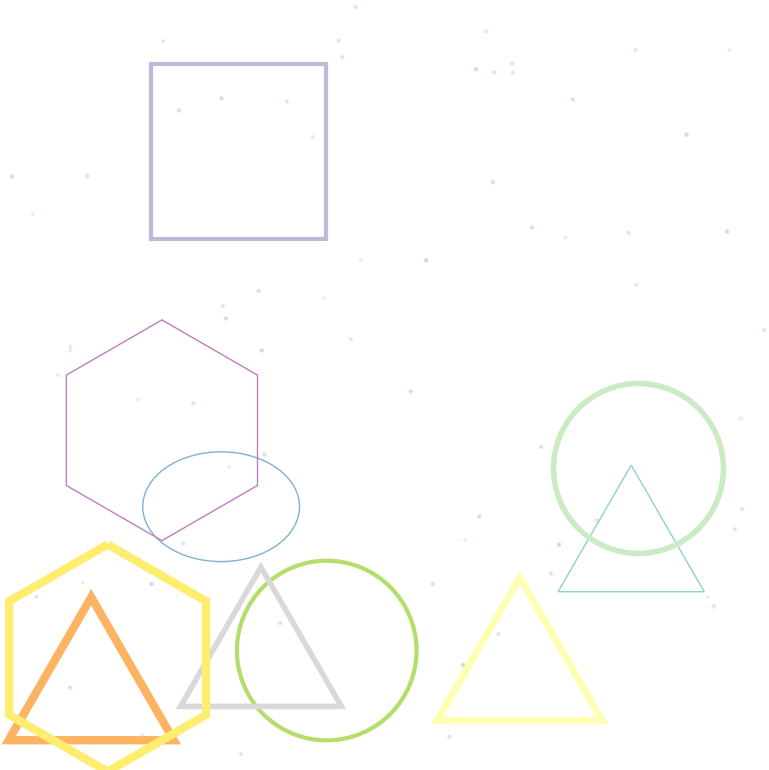[{"shape": "triangle", "thickness": 0.5, "radius": 0.55, "center": [0.82, 0.286]}, {"shape": "triangle", "thickness": 2.5, "radius": 0.62, "center": [0.675, 0.126]}, {"shape": "square", "thickness": 1.5, "radius": 0.57, "center": [0.31, 0.803]}, {"shape": "oval", "thickness": 0.5, "radius": 0.51, "center": [0.287, 0.342]}, {"shape": "triangle", "thickness": 3, "radius": 0.62, "center": [0.118, 0.101]}, {"shape": "circle", "thickness": 1.5, "radius": 0.58, "center": [0.424, 0.155]}, {"shape": "triangle", "thickness": 2, "radius": 0.6, "center": [0.339, 0.143]}, {"shape": "hexagon", "thickness": 0.5, "radius": 0.72, "center": [0.21, 0.441]}, {"shape": "circle", "thickness": 2, "radius": 0.55, "center": [0.829, 0.392]}, {"shape": "hexagon", "thickness": 3, "radius": 0.74, "center": [0.14, 0.145]}]